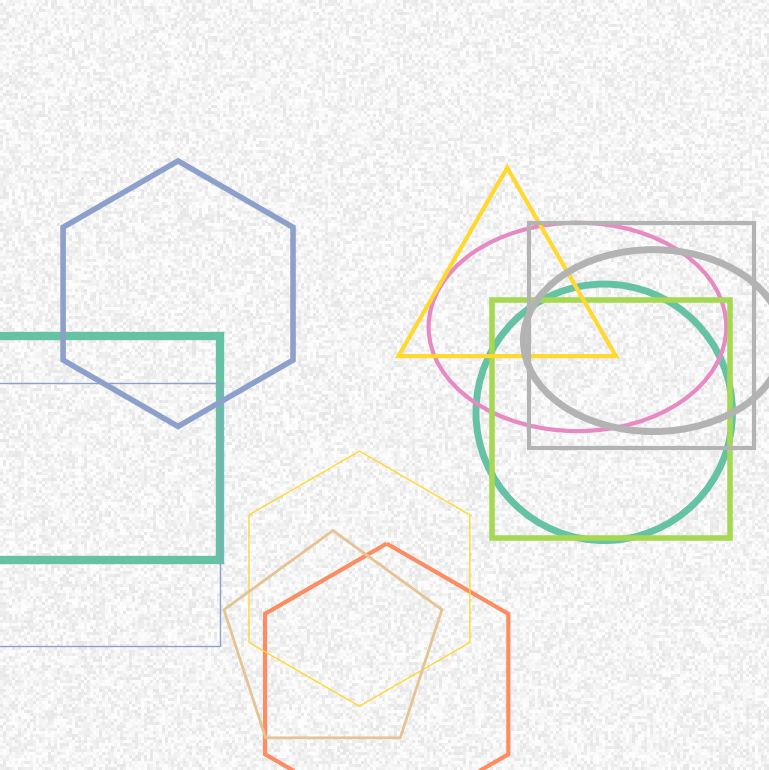[{"shape": "circle", "thickness": 2.5, "radius": 0.83, "center": [0.785, 0.465]}, {"shape": "square", "thickness": 3, "radius": 0.73, "center": [0.14, 0.419]}, {"shape": "hexagon", "thickness": 1.5, "radius": 0.91, "center": [0.502, 0.112]}, {"shape": "hexagon", "thickness": 2, "radius": 0.86, "center": [0.231, 0.619]}, {"shape": "square", "thickness": 0.5, "radius": 0.85, "center": [0.115, 0.332]}, {"shape": "oval", "thickness": 1.5, "radius": 0.97, "center": [0.75, 0.575]}, {"shape": "square", "thickness": 2, "radius": 0.77, "center": [0.794, 0.456]}, {"shape": "hexagon", "thickness": 0.5, "radius": 0.83, "center": [0.467, 0.248]}, {"shape": "triangle", "thickness": 1.5, "radius": 0.82, "center": [0.659, 0.619]}, {"shape": "pentagon", "thickness": 1, "radius": 0.74, "center": [0.432, 0.162]}, {"shape": "square", "thickness": 1.5, "radius": 0.73, "center": [0.833, 0.564]}, {"shape": "oval", "thickness": 2.5, "radius": 0.84, "center": [0.848, 0.558]}]